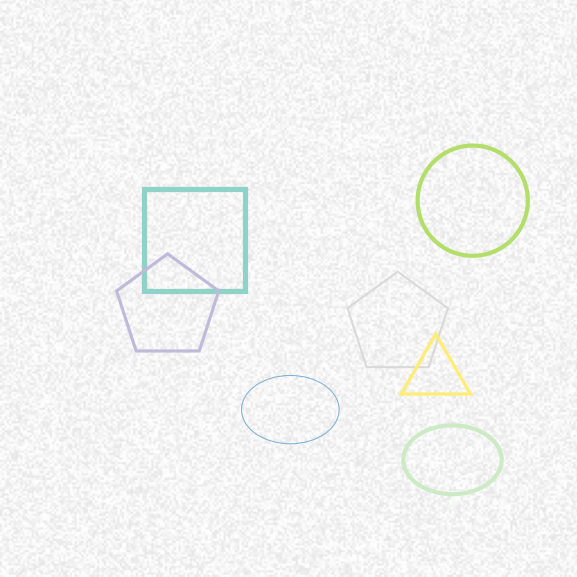[{"shape": "square", "thickness": 2.5, "radius": 0.44, "center": [0.336, 0.584]}, {"shape": "pentagon", "thickness": 1.5, "radius": 0.46, "center": [0.29, 0.467]}, {"shape": "oval", "thickness": 0.5, "radius": 0.42, "center": [0.503, 0.29]}, {"shape": "circle", "thickness": 2, "radius": 0.48, "center": [0.819, 0.652]}, {"shape": "pentagon", "thickness": 1, "radius": 0.46, "center": [0.689, 0.437]}, {"shape": "oval", "thickness": 2, "radius": 0.43, "center": [0.784, 0.203]}, {"shape": "triangle", "thickness": 1.5, "radius": 0.35, "center": [0.755, 0.352]}]